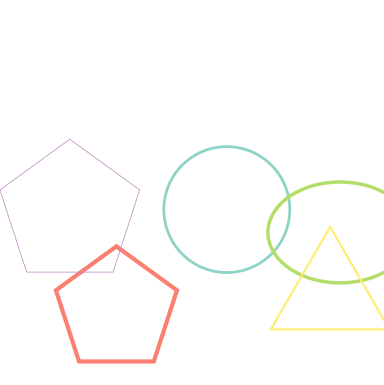[{"shape": "circle", "thickness": 2, "radius": 0.82, "center": [0.589, 0.456]}, {"shape": "pentagon", "thickness": 3, "radius": 0.83, "center": [0.302, 0.195]}, {"shape": "oval", "thickness": 2.5, "radius": 0.94, "center": [0.883, 0.396]}, {"shape": "pentagon", "thickness": 0.5, "radius": 0.95, "center": [0.181, 0.448]}, {"shape": "triangle", "thickness": 1.5, "radius": 0.89, "center": [0.857, 0.233]}]